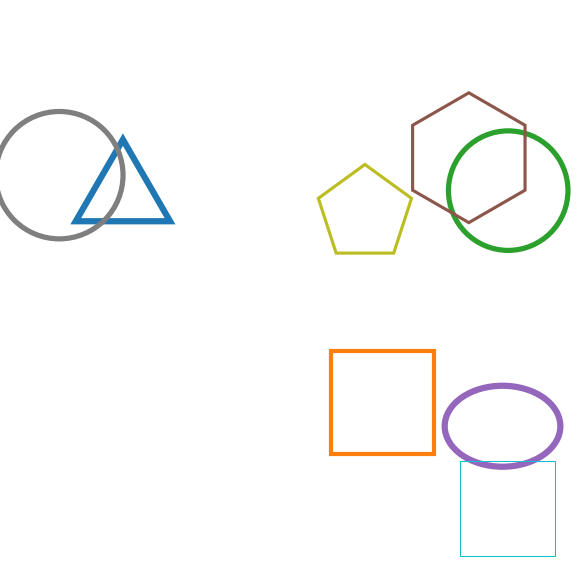[{"shape": "triangle", "thickness": 3, "radius": 0.47, "center": [0.213, 0.663]}, {"shape": "square", "thickness": 2, "radius": 0.45, "center": [0.662, 0.302]}, {"shape": "circle", "thickness": 2.5, "radius": 0.52, "center": [0.88, 0.669]}, {"shape": "oval", "thickness": 3, "radius": 0.5, "center": [0.87, 0.261]}, {"shape": "hexagon", "thickness": 1.5, "radius": 0.56, "center": [0.812, 0.726]}, {"shape": "circle", "thickness": 2.5, "radius": 0.55, "center": [0.103, 0.696]}, {"shape": "pentagon", "thickness": 1.5, "radius": 0.42, "center": [0.632, 0.629]}, {"shape": "square", "thickness": 0.5, "radius": 0.41, "center": [0.879, 0.118]}]